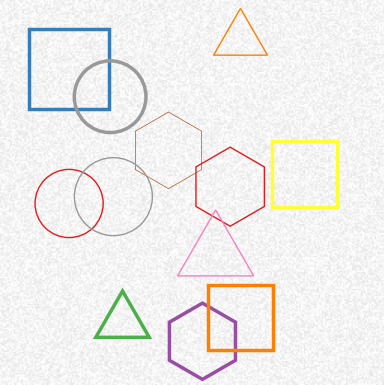[{"shape": "hexagon", "thickness": 1, "radius": 0.51, "center": [0.598, 0.515]}, {"shape": "circle", "thickness": 1, "radius": 0.44, "center": [0.179, 0.471]}, {"shape": "square", "thickness": 2.5, "radius": 0.52, "center": [0.179, 0.822]}, {"shape": "triangle", "thickness": 2.5, "radius": 0.4, "center": [0.318, 0.164]}, {"shape": "hexagon", "thickness": 2.5, "radius": 0.5, "center": [0.526, 0.114]}, {"shape": "triangle", "thickness": 1, "radius": 0.4, "center": [0.625, 0.897]}, {"shape": "square", "thickness": 2.5, "radius": 0.42, "center": [0.624, 0.176]}, {"shape": "square", "thickness": 2.5, "radius": 0.42, "center": [0.791, 0.549]}, {"shape": "hexagon", "thickness": 0.5, "radius": 0.5, "center": [0.438, 0.609]}, {"shape": "triangle", "thickness": 1, "radius": 0.57, "center": [0.56, 0.34]}, {"shape": "circle", "thickness": 1, "radius": 0.51, "center": [0.295, 0.489]}, {"shape": "circle", "thickness": 2.5, "radius": 0.47, "center": [0.286, 0.749]}]